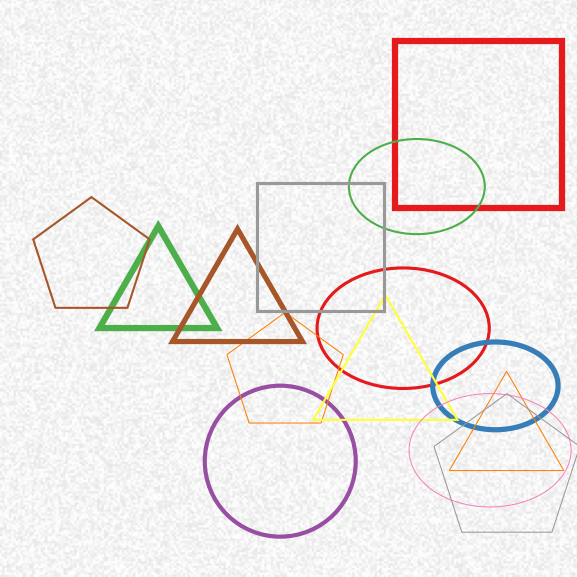[{"shape": "oval", "thickness": 1.5, "radius": 0.75, "center": [0.698, 0.431]}, {"shape": "square", "thickness": 3, "radius": 0.72, "center": [0.829, 0.783]}, {"shape": "oval", "thickness": 2.5, "radius": 0.54, "center": [0.858, 0.331]}, {"shape": "triangle", "thickness": 3, "radius": 0.59, "center": [0.274, 0.49]}, {"shape": "oval", "thickness": 1, "radius": 0.59, "center": [0.722, 0.676]}, {"shape": "circle", "thickness": 2, "radius": 0.65, "center": [0.485, 0.201]}, {"shape": "pentagon", "thickness": 0.5, "radius": 0.53, "center": [0.494, 0.352]}, {"shape": "triangle", "thickness": 0.5, "radius": 0.57, "center": [0.877, 0.242]}, {"shape": "triangle", "thickness": 1, "radius": 0.72, "center": [0.667, 0.344]}, {"shape": "pentagon", "thickness": 1, "radius": 0.53, "center": [0.158, 0.552]}, {"shape": "triangle", "thickness": 2.5, "radius": 0.65, "center": [0.411, 0.473]}, {"shape": "oval", "thickness": 0.5, "radius": 0.7, "center": [0.849, 0.219]}, {"shape": "square", "thickness": 1.5, "radius": 0.55, "center": [0.555, 0.571]}, {"shape": "pentagon", "thickness": 0.5, "radius": 0.66, "center": [0.878, 0.185]}]